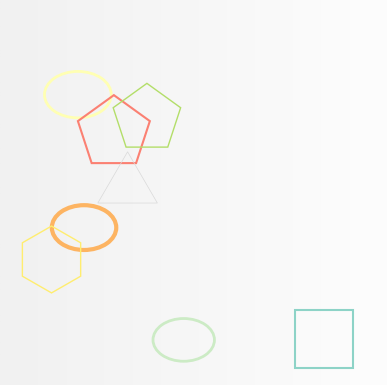[{"shape": "square", "thickness": 1.5, "radius": 0.37, "center": [0.837, 0.12]}, {"shape": "oval", "thickness": 2, "radius": 0.43, "center": [0.201, 0.754]}, {"shape": "pentagon", "thickness": 1.5, "radius": 0.49, "center": [0.294, 0.655]}, {"shape": "oval", "thickness": 3, "radius": 0.42, "center": [0.217, 0.409]}, {"shape": "pentagon", "thickness": 1, "radius": 0.46, "center": [0.379, 0.692]}, {"shape": "triangle", "thickness": 0.5, "radius": 0.44, "center": [0.329, 0.517]}, {"shape": "oval", "thickness": 2, "radius": 0.4, "center": [0.474, 0.117]}, {"shape": "hexagon", "thickness": 1, "radius": 0.43, "center": [0.133, 0.326]}]